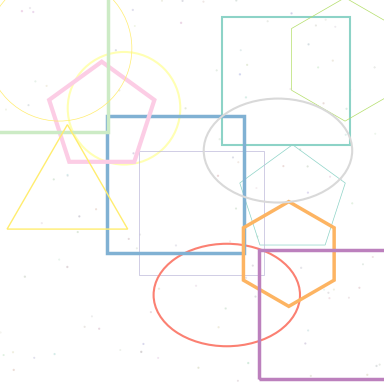[{"shape": "square", "thickness": 1.5, "radius": 0.83, "center": [0.742, 0.79]}, {"shape": "pentagon", "thickness": 0.5, "radius": 0.72, "center": [0.76, 0.48]}, {"shape": "circle", "thickness": 1.5, "radius": 0.73, "center": [0.322, 0.719]}, {"shape": "square", "thickness": 0.5, "radius": 0.81, "center": [0.523, 0.447]}, {"shape": "oval", "thickness": 1.5, "radius": 0.95, "center": [0.589, 0.234]}, {"shape": "square", "thickness": 2.5, "radius": 0.89, "center": [0.455, 0.52]}, {"shape": "hexagon", "thickness": 2.5, "radius": 0.68, "center": [0.75, 0.34]}, {"shape": "hexagon", "thickness": 0.5, "radius": 0.8, "center": [0.896, 0.846]}, {"shape": "pentagon", "thickness": 3, "radius": 0.72, "center": [0.264, 0.696]}, {"shape": "oval", "thickness": 1.5, "radius": 0.96, "center": [0.722, 0.609]}, {"shape": "square", "thickness": 2.5, "radius": 0.84, "center": [0.841, 0.184]}, {"shape": "square", "thickness": 2.5, "radius": 0.89, "center": [0.102, 0.837]}, {"shape": "triangle", "thickness": 1, "radius": 0.9, "center": [0.175, 0.495]}, {"shape": "circle", "thickness": 0.5, "radius": 0.94, "center": [0.154, 0.874]}]